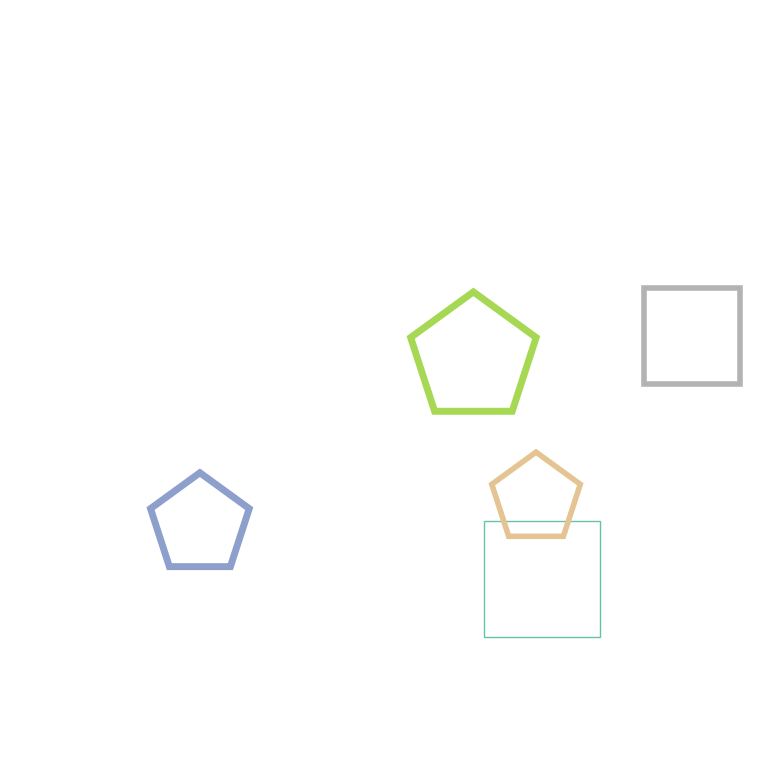[{"shape": "square", "thickness": 0.5, "radius": 0.38, "center": [0.704, 0.248]}, {"shape": "pentagon", "thickness": 2.5, "radius": 0.34, "center": [0.26, 0.319]}, {"shape": "pentagon", "thickness": 2.5, "radius": 0.43, "center": [0.615, 0.535]}, {"shape": "pentagon", "thickness": 2, "radius": 0.3, "center": [0.696, 0.352]}, {"shape": "square", "thickness": 2, "radius": 0.31, "center": [0.899, 0.563]}]